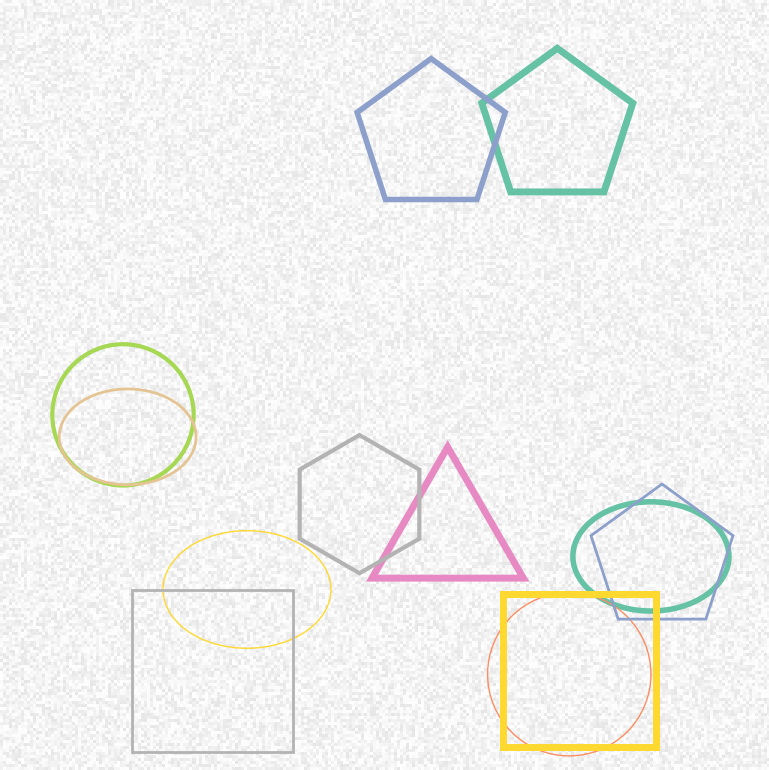[{"shape": "oval", "thickness": 2, "radius": 0.51, "center": [0.845, 0.277]}, {"shape": "pentagon", "thickness": 2.5, "radius": 0.52, "center": [0.724, 0.834]}, {"shape": "circle", "thickness": 0.5, "radius": 0.53, "center": [0.739, 0.124]}, {"shape": "pentagon", "thickness": 1, "radius": 0.48, "center": [0.86, 0.274]}, {"shape": "pentagon", "thickness": 2, "radius": 0.51, "center": [0.56, 0.823]}, {"shape": "triangle", "thickness": 2.5, "radius": 0.57, "center": [0.581, 0.306]}, {"shape": "circle", "thickness": 1.5, "radius": 0.46, "center": [0.16, 0.461]}, {"shape": "oval", "thickness": 0.5, "radius": 0.55, "center": [0.321, 0.234]}, {"shape": "square", "thickness": 2.5, "radius": 0.5, "center": [0.753, 0.129]}, {"shape": "oval", "thickness": 1, "radius": 0.44, "center": [0.166, 0.433]}, {"shape": "square", "thickness": 1, "radius": 0.52, "center": [0.276, 0.129]}, {"shape": "hexagon", "thickness": 1.5, "radius": 0.45, "center": [0.467, 0.345]}]